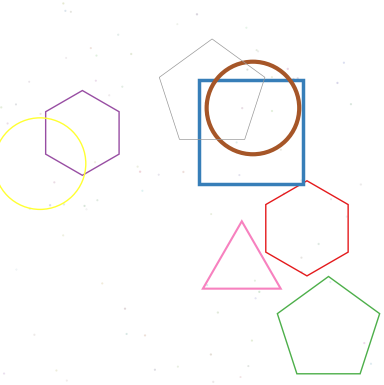[{"shape": "hexagon", "thickness": 1, "radius": 0.62, "center": [0.797, 0.407]}, {"shape": "square", "thickness": 2.5, "radius": 0.68, "center": [0.652, 0.656]}, {"shape": "pentagon", "thickness": 1, "radius": 0.7, "center": [0.853, 0.142]}, {"shape": "hexagon", "thickness": 1, "radius": 0.55, "center": [0.214, 0.655]}, {"shape": "circle", "thickness": 1, "radius": 0.59, "center": [0.104, 0.575]}, {"shape": "circle", "thickness": 3, "radius": 0.6, "center": [0.657, 0.72]}, {"shape": "triangle", "thickness": 1.5, "radius": 0.58, "center": [0.628, 0.309]}, {"shape": "pentagon", "thickness": 0.5, "radius": 0.72, "center": [0.551, 0.755]}]